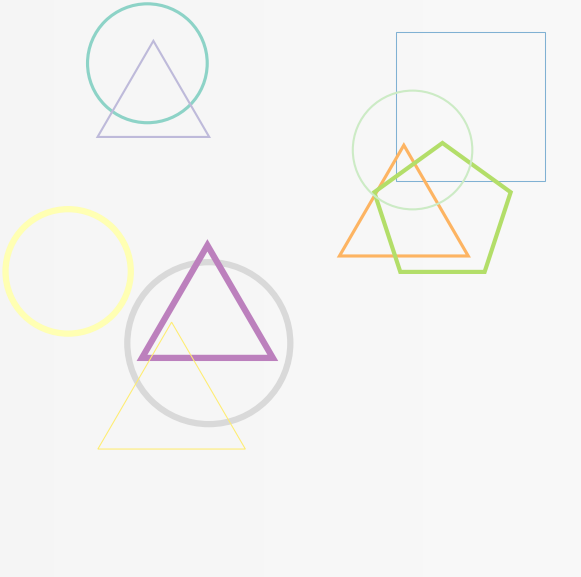[{"shape": "circle", "thickness": 1.5, "radius": 0.51, "center": [0.254, 0.89]}, {"shape": "circle", "thickness": 3, "radius": 0.54, "center": [0.117, 0.529]}, {"shape": "triangle", "thickness": 1, "radius": 0.55, "center": [0.264, 0.817]}, {"shape": "square", "thickness": 0.5, "radius": 0.64, "center": [0.809, 0.815]}, {"shape": "triangle", "thickness": 1.5, "radius": 0.64, "center": [0.695, 0.62]}, {"shape": "pentagon", "thickness": 2, "radius": 0.62, "center": [0.761, 0.628]}, {"shape": "circle", "thickness": 3, "radius": 0.7, "center": [0.359, 0.405]}, {"shape": "triangle", "thickness": 3, "radius": 0.65, "center": [0.357, 0.444]}, {"shape": "circle", "thickness": 1, "radius": 0.51, "center": [0.71, 0.739]}, {"shape": "triangle", "thickness": 0.5, "radius": 0.73, "center": [0.295, 0.295]}]